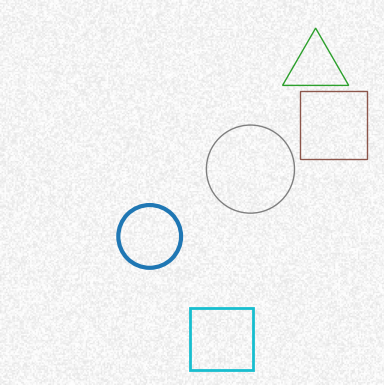[{"shape": "circle", "thickness": 3, "radius": 0.41, "center": [0.389, 0.386]}, {"shape": "triangle", "thickness": 1, "radius": 0.5, "center": [0.82, 0.828]}, {"shape": "square", "thickness": 1, "radius": 0.44, "center": [0.867, 0.675]}, {"shape": "circle", "thickness": 1, "radius": 0.57, "center": [0.65, 0.561]}, {"shape": "square", "thickness": 2, "radius": 0.4, "center": [0.575, 0.118]}]